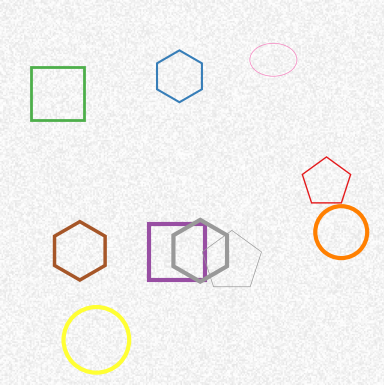[{"shape": "pentagon", "thickness": 1, "radius": 0.33, "center": [0.848, 0.526]}, {"shape": "hexagon", "thickness": 1.5, "radius": 0.34, "center": [0.466, 0.802]}, {"shape": "square", "thickness": 2, "radius": 0.34, "center": [0.149, 0.757]}, {"shape": "square", "thickness": 3, "radius": 0.36, "center": [0.461, 0.345]}, {"shape": "circle", "thickness": 3, "radius": 0.34, "center": [0.886, 0.397]}, {"shape": "circle", "thickness": 3, "radius": 0.43, "center": [0.25, 0.117]}, {"shape": "hexagon", "thickness": 2.5, "radius": 0.38, "center": [0.207, 0.349]}, {"shape": "oval", "thickness": 0.5, "radius": 0.31, "center": [0.71, 0.845]}, {"shape": "pentagon", "thickness": 0.5, "radius": 0.4, "center": [0.602, 0.321]}, {"shape": "hexagon", "thickness": 3, "radius": 0.4, "center": [0.52, 0.349]}]